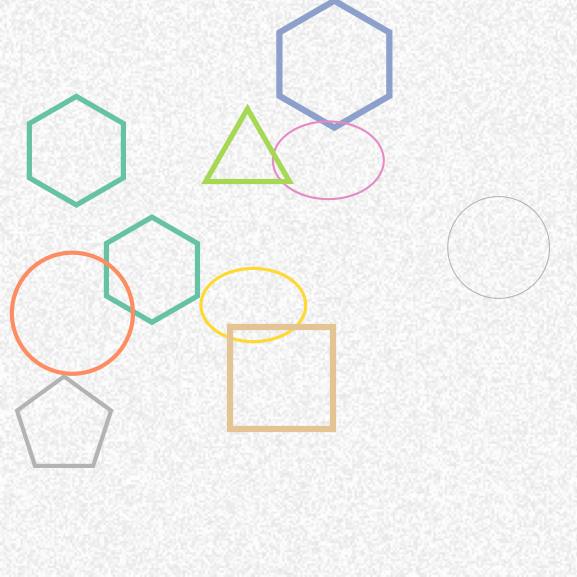[{"shape": "hexagon", "thickness": 2.5, "radius": 0.46, "center": [0.263, 0.532]}, {"shape": "hexagon", "thickness": 2.5, "radius": 0.47, "center": [0.132, 0.738]}, {"shape": "circle", "thickness": 2, "radius": 0.52, "center": [0.125, 0.457]}, {"shape": "hexagon", "thickness": 3, "radius": 0.55, "center": [0.579, 0.888]}, {"shape": "oval", "thickness": 1, "radius": 0.48, "center": [0.569, 0.722]}, {"shape": "triangle", "thickness": 2.5, "radius": 0.42, "center": [0.429, 0.727]}, {"shape": "oval", "thickness": 1.5, "radius": 0.45, "center": [0.439, 0.471]}, {"shape": "square", "thickness": 3, "radius": 0.44, "center": [0.487, 0.344]}, {"shape": "pentagon", "thickness": 2, "radius": 0.43, "center": [0.111, 0.262]}, {"shape": "circle", "thickness": 0.5, "radius": 0.44, "center": [0.863, 0.571]}]